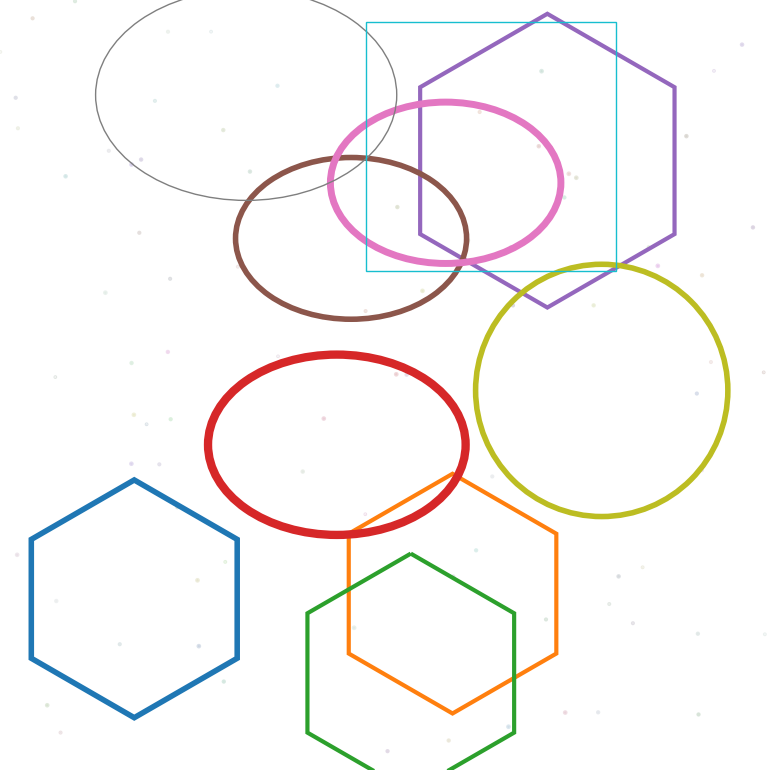[{"shape": "hexagon", "thickness": 2, "radius": 0.77, "center": [0.174, 0.222]}, {"shape": "hexagon", "thickness": 1.5, "radius": 0.78, "center": [0.588, 0.229]}, {"shape": "hexagon", "thickness": 1.5, "radius": 0.77, "center": [0.533, 0.126]}, {"shape": "oval", "thickness": 3, "radius": 0.84, "center": [0.437, 0.422]}, {"shape": "hexagon", "thickness": 1.5, "radius": 0.95, "center": [0.711, 0.791]}, {"shape": "oval", "thickness": 2, "radius": 0.75, "center": [0.456, 0.69]}, {"shape": "oval", "thickness": 2.5, "radius": 0.75, "center": [0.579, 0.763]}, {"shape": "oval", "thickness": 0.5, "radius": 0.98, "center": [0.32, 0.877]}, {"shape": "circle", "thickness": 2, "radius": 0.82, "center": [0.781, 0.493]}, {"shape": "square", "thickness": 0.5, "radius": 0.81, "center": [0.638, 0.81]}]